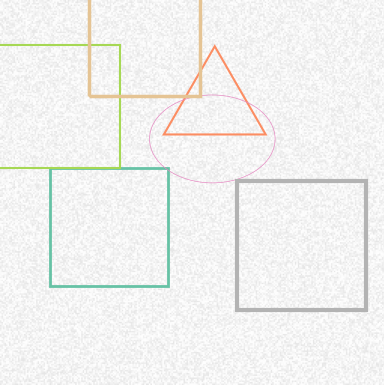[{"shape": "square", "thickness": 2, "radius": 0.77, "center": [0.283, 0.411]}, {"shape": "triangle", "thickness": 1.5, "radius": 0.76, "center": [0.558, 0.727]}, {"shape": "oval", "thickness": 0.5, "radius": 0.82, "center": [0.551, 0.639]}, {"shape": "square", "thickness": 1.5, "radius": 0.8, "center": [0.152, 0.724]}, {"shape": "square", "thickness": 2.5, "radius": 0.72, "center": [0.375, 0.896]}, {"shape": "square", "thickness": 3, "radius": 0.84, "center": [0.783, 0.363]}]